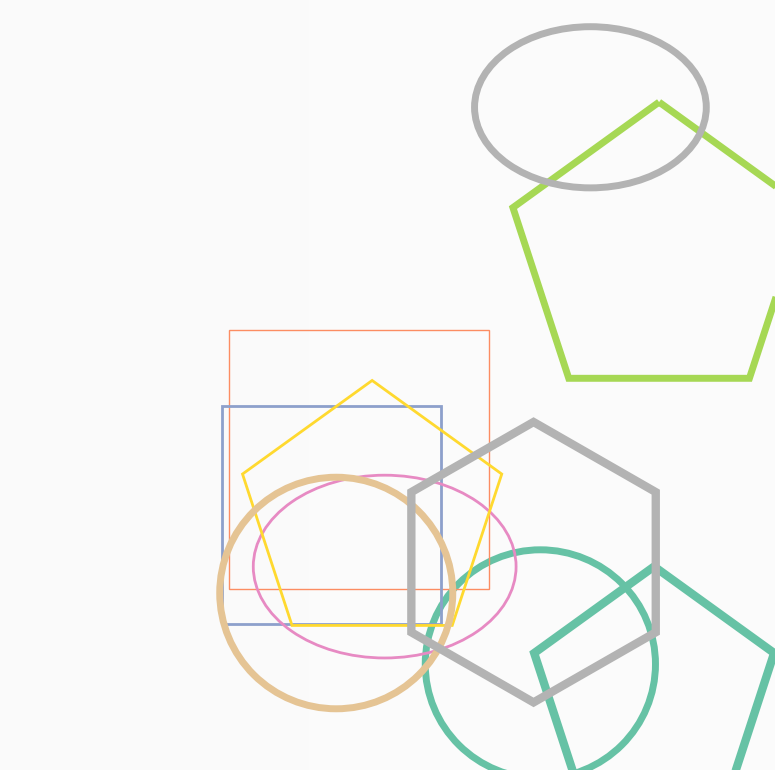[{"shape": "pentagon", "thickness": 3, "radius": 0.81, "center": [0.844, 0.102]}, {"shape": "circle", "thickness": 2.5, "radius": 0.74, "center": [0.697, 0.137]}, {"shape": "square", "thickness": 0.5, "radius": 0.84, "center": [0.463, 0.403]}, {"shape": "square", "thickness": 1, "radius": 0.71, "center": [0.427, 0.332]}, {"shape": "oval", "thickness": 1, "radius": 0.85, "center": [0.496, 0.264]}, {"shape": "pentagon", "thickness": 2.5, "radius": 0.99, "center": [0.85, 0.669]}, {"shape": "pentagon", "thickness": 1, "radius": 0.88, "center": [0.48, 0.33]}, {"shape": "circle", "thickness": 2.5, "radius": 0.75, "center": [0.434, 0.23]}, {"shape": "oval", "thickness": 2.5, "radius": 0.75, "center": [0.762, 0.861]}, {"shape": "hexagon", "thickness": 3, "radius": 0.91, "center": [0.688, 0.27]}]